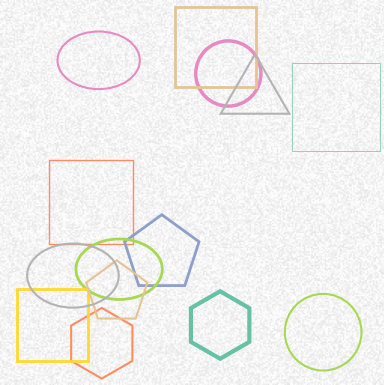[{"shape": "hexagon", "thickness": 3, "radius": 0.44, "center": [0.572, 0.156]}, {"shape": "square", "thickness": 0.5, "radius": 0.57, "center": [0.873, 0.723]}, {"shape": "hexagon", "thickness": 1.5, "radius": 0.46, "center": [0.264, 0.108]}, {"shape": "square", "thickness": 1, "radius": 0.55, "center": [0.236, 0.475]}, {"shape": "pentagon", "thickness": 2, "radius": 0.51, "center": [0.42, 0.341]}, {"shape": "circle", "thickness": 2.5, "radius": 0.42, "center": [0.593, 0.809]}, {"shape": "oval", "thickness": 1.5, "radius": 0.53, "center": [0.256, 0.843]}, {"shape": "circle", "thickness": 1.5, "radius": 0.5, "center": [0.839, 0.137]}, {"shape": "oval", "thickness": 2, "radius": 0.56, "center": [0.309, 0.301]}, {"shape": "square", "thickness": 2, "radius": 0.46, "center": [0.137, 0.156]}, {"shape": "pentagon", "thickness": 1.5, "radius": 0.42, "center": [0.303, 0.24]}, {"shape": "square", "thickness": 2, "radius": 0.52, "center": [0.559, 0.878]}, {"shape": "triangle", "thickness": 1.5, "radius": 0.52, "center": [0.662, 0.756]}, {"shape": "oval", "thickness": 1.5, "radius": 0.59, "center": [0.189, 0.284]}]